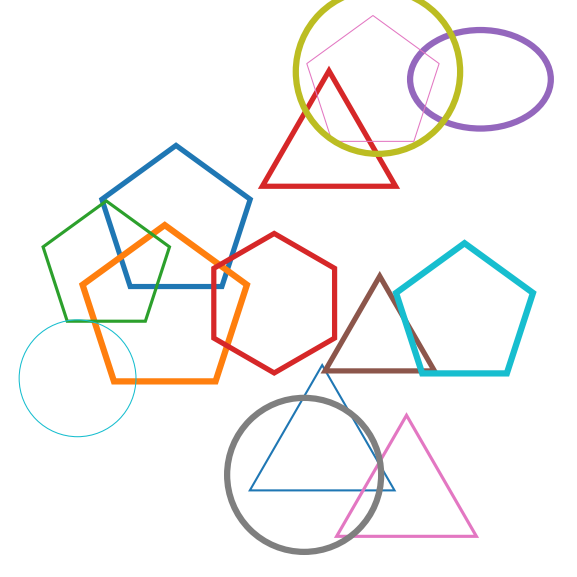[{"shape": "triangle", "thickness": 1, "radius": 0.72, "center": [0.558, 0.222]}, {"shape": "pentagon", "thickness": 2.5, "radius": 0.68, "center": [0.305, 0.612]}, {"shape": "pentagon", "thickness": 3, "radius": 0.75, "center": [0.285, 0.46]}, {"shape": "pentagon", "thickness": 1.5, "radius": 0.58, "center": [0.184, 0.536]}, {"shape": "hexagon", "thickness": 2.5, "radius": 0.6, "center": [0.475, 0.474]}, {"shape": "triangle", "thickness": 2.5, "radius": 0.67, "center": [0.57, 0.743]}, {"shape": "oval", "thickness": 3, "radius": 0.61, "center": [0.832, 0.862]}, {"shape": "triangle", "thickness": 2.5, "radius": 0.55, "center": [0.658, 0.412]}, {"shape": "pentagon", "thickness": 0.5, "radius": 0.6, "center": [0.646, 0.852]}, {"shape": "triangle", "thickness": 1.5, "radius": 0.7, "center": [0.704, 0.14]}, {"shape": "circle", "thickness": 3, "radius": 0.67, "center": [0.527, 0.177]}, {"shape": "circle", "thickness": 3, "radius": 0.71, "center": [0.654, 0.875]}, {"shape": "pentagon", "thickness": 3, "radius": 0.62, "center": [0.804, 0.453]}, {"shape": "circle", "thickness": 0.5, "radius": 0.51, "center": [0.134, 0.344]}]